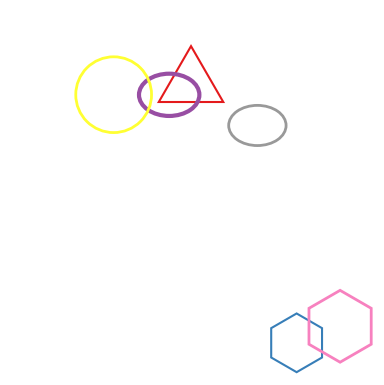[{"shape": "triangle", "thickness": 1.5, "radius": 0.48, "center": [0.496, 0.783]}, {"shape": "hexagon", "thickness": 1.5, "radius": 0.38, "center": [0.77, 0.11]}, {"shape": "oval", "thickness": 3, "radius": 0.39, "center": [0.439, 0.754]}, {"shape": "circle", "thickness": 2, "radius": 0.49, "center": [0.295, 0.754]}, {"shape": "hexagon", "thickness": 2, "radius": 0.47, "center": [0.883, 0.153]}, {"shape": "oval", "thickness": 2, "radius": 0.37, "center": [0.669, 0.674]}]